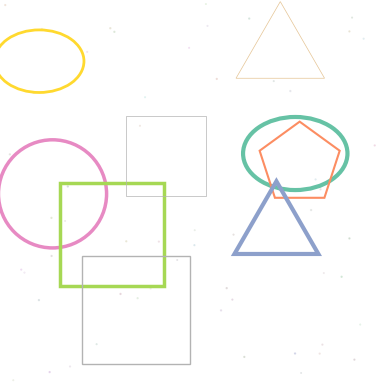[{"shape": "oval", "thickness": 3, "radius": 0.68, "center": [0.767, 0.601]}, {"shape": "pentagon", "thickness": 1.5, "radius": 0.55, "center": [0.778, 0.575]}, {"shape": "triangle", "thickness": 3, "radius": 0.63, "center": [0.718, 0.403]}, {"shape": "circle", "thickness": 2.5, "radius": 0.7, "center": [0.136, 0.496]}, {"shape": "square", "thickness": 2.5, "radius": 0.67, "center": [0.291, 0.392]}, {"shape": "oval", "thickness": 2, "radius": 0.58, "center": [0.102, 0.841]}, {"shape": "triangle", "thickness": 0.5, "radius": 0.66, "center": [0.728, 0.863]}, {"shape": "square", "thickness": 0.5, "radius": 0.52, "center": [0.431, 0.594]}, {"shape": "square", "thickness": 1, "radius": 0.7, "center": [0.353, 0.195]}]